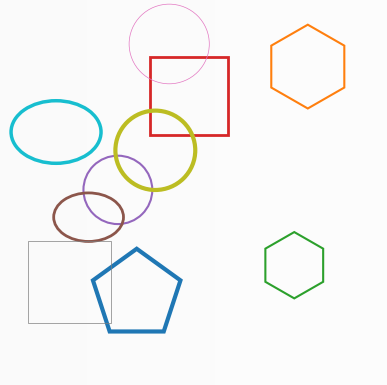[{"shape": "pentagon", "thickness": 3, "radius": 0.59, "center": [0.353, 0.235]}, {"shape": "hexagon", "thickness": 1.5, "radius": 0.54, "center": [0.794, 0.827]}, {"shape": "hexagon", "thickness": 1.5, "radius": 0.43, "center": [0.759, 0.311]}, {"shape": "square", "thickness": 2, "radius": 0.51, "center": [0.488, 0.75]}, {"shape": "circle", "thickness": 1.5, "radius": 0.44, "center": [0.304, 0.507]}, {"shape": "oval", "thickness": 2, "radius": 0.45, "center": [0.229, 0.436]}, {"shape": "circle", "thickness": 0.5, "radius": 0.52, "center": [0.437, 0.886]}, {"shape": "square", "thickness": 0.5, "radius": 0.53, "center": [0.179, 0.267]}, {"shape": "circle", "thickness": 3, "radius": 0.52, "center": [0.401, 0.61]}, {"shape": "oval", "thickness": 2.5, "radius": 0.58, "center": [0.145, 0.657]}]